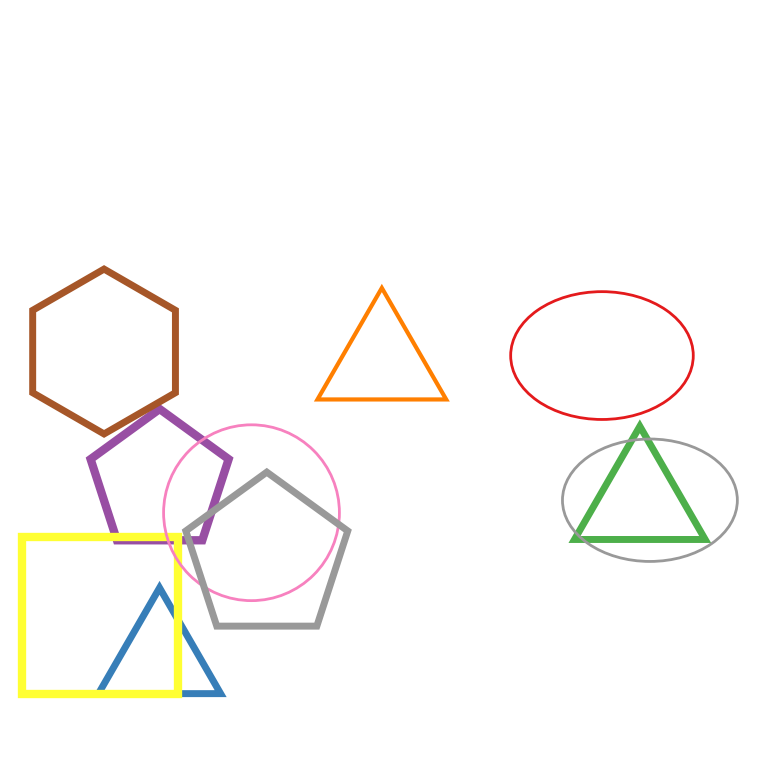[{"shape": "oval", "thickness": 1, "radius": 0.59, "center": [0.782, 0.538]}, {"shape": "triangle", "thickness": 2.5, "radius": 0.46, "center": [0.207, 0.145]}, {"shape": "triangle", "thickness": 2.5, "radius": 0.49, "center": [0.831, 0.348]}, {"shape": "pentagon", "thickness": 3, "radius": 0.47, "center": [0.207, 0.375]}, {"shape": "triangle", "thickness": 1.5, "radius": 0.48, "center": [0.496, 0.529]}, {"shape": "square", "thickness": 3, "radius": 0.51, "center": [0.13, 0.201]}, {"shape": "hexagon", "thickness": 2.5, "radius": 0.54, "center": [0.135, 0.543]}, {"shape": "circle", "thickness": 1, "radius": 0.57, "center": [0.327, 0.334]}, {"shape": "pentagon", "thickness": 2.5, "radius": 0.55, "center": [0.346, 0.276]}, {"shape": "oval", "thickness": 1, "radius": 0.57, "center": [0.844, 0.35]}]